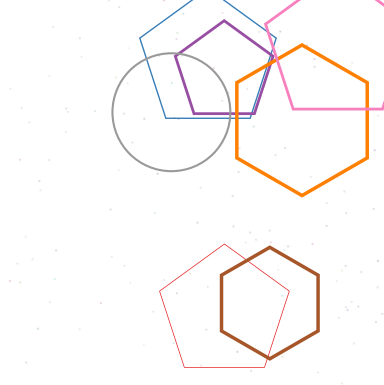[{"shape": "pentagon", "thickness": 0.5, "radius": 0.89, "center": [0.583, 0.189]}, {"shape": "pentagon", "thickness": 1, "radius": 0.93, "center": [0.54, 0.843]}, {"shape": "pentagon", "thickness": 2, "radius": 0.67, "center": [0.582, 0.813]}, {"shape": "hexagon", "thickness": 2.5, "radius": 0.98, "center": [0.785, 0.688]}, {"shape": "hexagon", "thickness": 2.5, "radius": 0.72, "center": [0.701, 0.213]}, {"shape": "pentagon", "thickness": 2, "radius": 0.99, "center": [0.877, 0.876]}, {"shape": "circle", "thickness": 1.5, "radius": 0.77, "center": [0.445, 0.708]}]